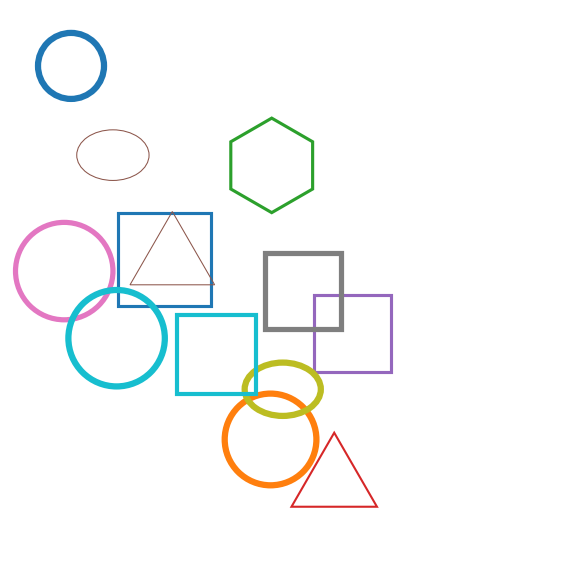[{"shape": "circle", "thickness": 3, "radius": 0.29, "center": [0.123, 0.885]}, {"shape": "square", "thickness": 1.5, "radius": 0.4, "center": [0.284, 0.551]}, {"shape": "circle", "thickness": 3, "radius": 0.4, "center": [0.468, 0.238]}, {"shape": "hexagon", "thickness": 1.5, "radius": 0.41, "center": [0.47, 0.713]}, {"shape": "triangle", "thickness": 1, "radius": 0.43, "center": [0.579, 0.164]}, {"shape": "square", "thickness": 1.5, "radius": 0.33, "center": [0.61, 0.422]}, {"shape": "oval", "thickness": 0.5, "radius": 0.31, "center": [0.195, 0.73]}, {"shape": "triangle", "thickness": 0.5, "radius": 0.42, "center": [0.298, 0.548]}, {"shape": "circle", "thickness": 2.5, "radius": 0.42, "center": [0.111, 0.53]}, {"shape": "square", "thickness": 2.5, "radius": 0.33, "center": [0.525, 0.496]}, {"shape": "oval", "thickness": 3, "radius": 0.33, "center": [0.49, 0.325]}, {"shape": "circle", "thickness": 3, "radius": 0.42, "center": [0.202, 0.413]}, {"shape": "square", "thickness": 2, "radius": 0.34, "center": [0.375, 0.385]}]